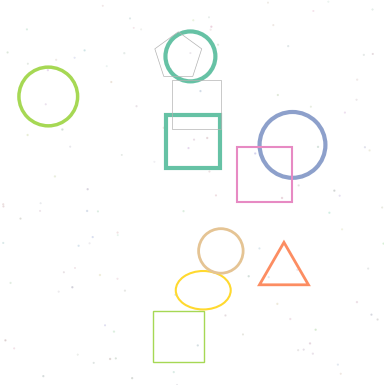[{"shape": "square", "thickness": 3, "radius": 0.35, "center": [0.501, 0.632]}, {"shape": "circle", "thickness": 3, "radius": 0.32, "center": [0.495, 0.853]}, {"shape": "triangle", "thickness": 2, "radius": 0.37, "center": [0.738, 0.297]}, {"shape": "circle", "thickness": 3, "radius": 0.43, "center": [0.76, 0.624]}, {"shape": "square", "thickness": 1.5, "radius": 0.36, "center": [0.687, 0.546]}, {"shape": "square", "thickness": 1, "radius": 0.33, "center": [0.463, 0.127]}, {"shape": "circle", "thickness": 2.5, "radius": 0.38, "center": [0.125, 0.749]}, {"shape": "oval", "thickness": 1.5, "radius": 0.36, "center": [0.528, 0.246]}, {"shape": "circle", "thickness": 2, "radius": 0.29, "center": [0.574, 0.348]}, {"shape": "pentagon", "thickness": 0.5, "radius": 0.32, "center": [0.463, 0.853]}, {"shape": "square", "thickness": 0.5, "radius": 0.32, "center": [0.51, 0.728]}]